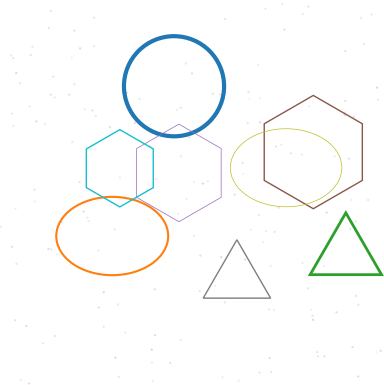[{"shape": "circle", "thickness": 3, "radius": 0.65, "center": [0.452, 0.776]}, {"shape": "oval", "thickness": 1.5, "radius": 0.73, "center": [0.291, 0.387]}, {"shape": "triangle", "thickness": 2, "radius": 0.54, "center": [0.898, 0.34]}, {"shape": "hexagon", "thickness": 0.5, "radius": 0.63, "center": [0.465, 0.551]}, {"shape": "hexagon", "thickness": 1, "radius": 0.74, "center": [0.814, 0.605]}, {"shape": "triangle", "thickness": 1, "radius": 0.51, "center": [0.615, 0.276]}, {"shape": "oval", "thickness": 0.5, "radius": 0.72, "center": [0.743, 0.564]}, {"shape": "hexagon", "thickness": 1, "radius": 0.5, "center": [0.311, 0.563]}]